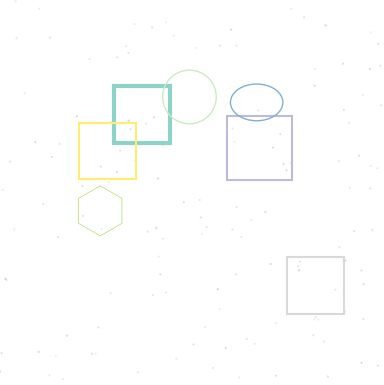[{"shape": "square", "thickness": 3, "radius": 0.37, "center": [0.369, 0.703]}, {"shape": "square", "thickness": 1.5, "radius": 0.42, "center": [0.673, 0.616]}, {"shape": "oval", "thickness": 1, "radius": 0.34, "center": [0.667, 0.734]}, {"shape": "hexagon", "thickness": 0.5, "radius": 0.32, "center": [0.26, 0.452]}, {"shape": "square", "thickness": 1.5, "radius": 0.37, "center": [0.819, 0.259]}, {"shape": "circle", "thickness": 1, "radius": 0.35, "center": [0.492, 0.748]}, {"shape": "square", "thickness": 1.5, "radius": 0.36, "center": [0.279, 0.607]}]